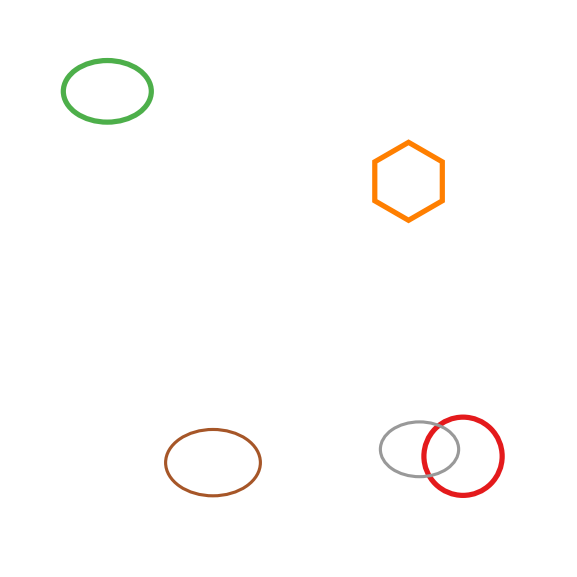[{"shape": "circle", "thickness": 2.5, "radius": 0.34, "center": [0.802, 0.209]}, {"shape": "oval", "thickness": 2.5, "radius": 0.38, "center": [0.186, 0.841]}, {"shape": "hexagon", "thickness": 2.5, "radius": 0.34, "center": [0.707, 0.685]}, {"shape": "oval", "thickness": 1.5, "radius": 0.41, "center": [0.369, 0.198]}, {"shape": "oval", "thickness": 1.5, "radius": 0.34, "center": [0.726, 0.221]}]